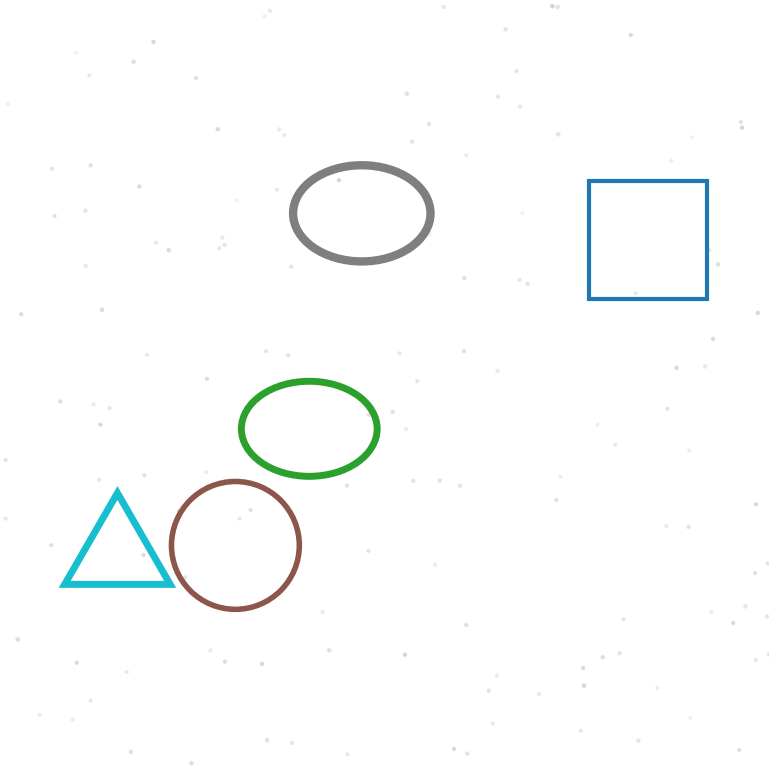[{"shape": "square", "thickness": 1.5, "radius": 0.38, "center": [0.842, 0.688]}, {"shape": "oval", "thickness": 2.5, "radius": 0.44, "center": [0.402, 0.443]}, {"shape": "circle", "thickness": 2, "radius": 0.42, "center": [0.306, 0.292]}, {"shape": "oval", "thickness": 3, "radius": 0.45, "center": [0.47, 0.723]}, {"shape": "triangle", "thickness": 2.5, "radius": 0.4, "center": [0.153, 0.281]}]